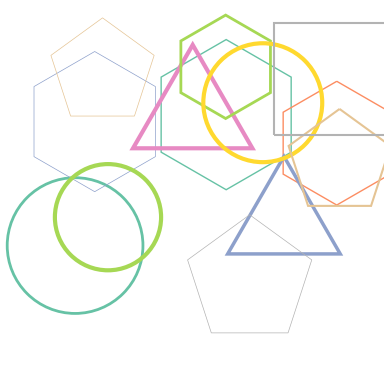[{"shape": "circle", "thickness": 2, "radius": 0.88, "center": [0.195, 0.362]}, {"shape": "hexagon", "thickness": 1, "radius": 0.97, "center": [0.587, 0.702]}, {"shape": "hexagon", "thickness": 1, "radius": 0.8, "center": [0.875, 0.628]}, {"shape": "hexagon", "thickness": 0.5, "radius": 0.91, "center": [0.246, 0.684]}, {"shape": "triangle", "thickness": 2.5, "radius": 0.84, "center": [0.738, 0.425]}, {"shape": "triangle", "thickness": 3, "radius": 0.9, "center": [0.501, 0.704]}, {"shape": "hexagon", "thickness": 2, "radius": 0.67, "center": [0.586, 0.826]}, {"shape": "circle", "thickness": 3, "radius": 0.69, "center": [0.28, 0.436]}, {"shape": "circle", "thickness": 3, "radius": 0.77, "center": [0.683, 0.733]}, {"shape": "pentagon", "thickness": 0.5, "radius": 0.7, "center": [0.266, 0.813]}, {"shape": "pentagon", "thickness": 1.5, "radius": 0.7, "center": [0.882, 0.578]}, {"shape": "square", "thickness": 1.5, "radius": 0.73, "center": [0.856, 0.794]}, {"shape": "pentagon", "thickness": 0.5, "radius": 0.85, "center": [0.648, 0.273]}]